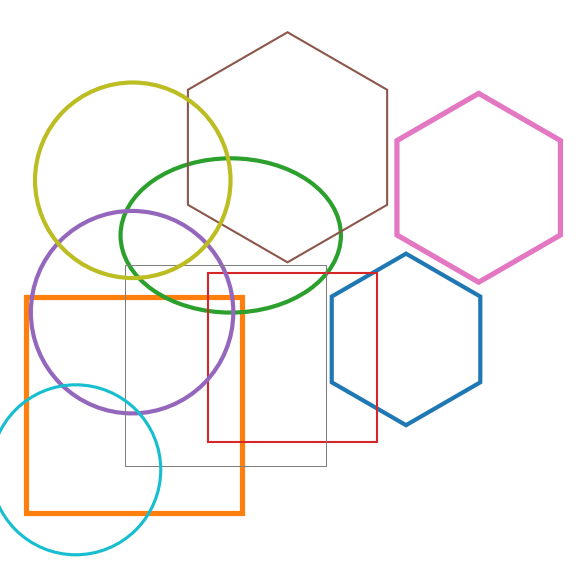[{"shape": "hexagon", "thickness": 2, "radius": 0.74, "center": [0.703, 0.411]}, {"shape": "square", "thickness": 2.5, "radius": 0.93, "center": [0.232, 0.298]}, {"shape": "oval", "thickness": 2, "radius": 0.95, "center": [0.4, 0.591]}, {"shape": "square", "thickness": 1, "radius": 0.73, "center": [0.507, 0.38]}, {"shape": "circle", "thickness": 2, "radius": 0.88, "center": [0.229, 0.459]}, {"shape": "hexagon", "thickness": 1, "radius": 1.0, "center": [0.498, 0.744]}, {"shape": "hexagon", "thickness": 2.5, "radius": 0.82, "center": [0.829, 0.674]}, {"shape": "square", "thickness": 0.5, "radius": 0.87, "center": [0.391, 0.367]}, {"shape": "circle", "thickness": 2, "radius": 0.85, "center": [0.23, 0.687]}, {"shape": "circle", "thickness": 1.5, "radius": 0.74, "center": [0.131, 0.186]}]